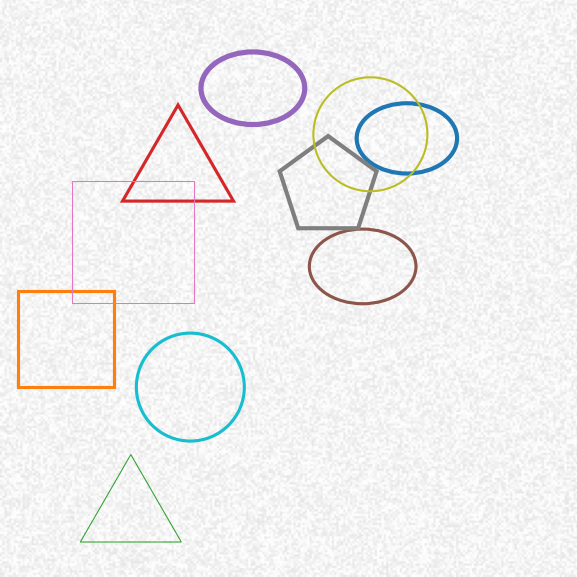[{"shape": "oval", "thickness": 2, "radius": 0.43, "center": [0.705, 0.76]}, {"shape": "square", "thickness": 1.5, "radius": 0.42, "center": [0.115, 0.412]}, {"shape": "triangle", "thickness": 0.5, "radius": 0.5, "center": [0.227, 0.111]}, {"shape": "triangle", "thickness": 1.5, "radius": 0.55, "center": [0.308, 0.706]}, {"shape": "oval", "thickness": 2.5, "radius": 0.45, "center": [0.438, 0.846]}, {"shape": "oval", "thickness": 1.5, "radius": 0.46, "center": [0.628, 0.538]}, {"shape": "square", "thickness": 0.5, "radius": 0.53, "center": [0.231, 0.58]}, {"shape": "pentagon", "thickness": 2, "radius": 0.44, "center": [0.568, 0.675]}, {"shape": "circle", "thickness": 1, "radius": 0.49, "center": [0.641, 0.767]}, {"shape": "circle", "thickness": 1.5, "radius": 0.47, "center": [0.33, 0.329]}]